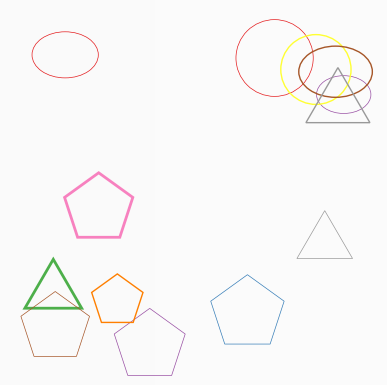[{"shape": "oval", "thickness": 0.5, "radius": 0.43, "center": [0.168, 0.858]}, {"shape": "circle", "thickness": 0.5, "radius": 0.5, "center": [0.709, 0.849]}, {"shape": "pentagon", "thickness": 0.5, "radius": 0.5, "center": [0.639, 0.187]}, {"shape": "triangle", "thickness": 2, "radius": 0.42, "center": [0.138, 0.242]}, {"shape": "oval", "thickness": 0.5, "radius": 0.35, "center": [0.887, 0.754]}, {"shape": "pentagon", "thickness": 0.5, "radius": 0.48, "center": [0.386, 0.103]}, {"shape": "pentagon", "thickness": 1, "radius": 0.35, "center": [0.303, 0.219]}, {"shape": "circle", "thickness": 1, "radius": 0.45, "center": [0.815, 0.819]}, {"shape": "oval", "thickness": 1, "radius": 0.47, "center": [0.866, 0.814]}, {"shape": "pentagon", "thickness": 0.5, "radius": 0.47, "center": [0.143, 0.15]}, {"shape": "pentagon", "thickness": 2, "radius": 0.46, "center": [0.255, 0.459]}, {"shape": "triangle", "thickness": 1, "radius": 0.48, "center": [0.872, 0.729]}, {"shape": "triangle", "thickness": 0.5, "radius": 0.41, "center": [0.838, 0.37]}]